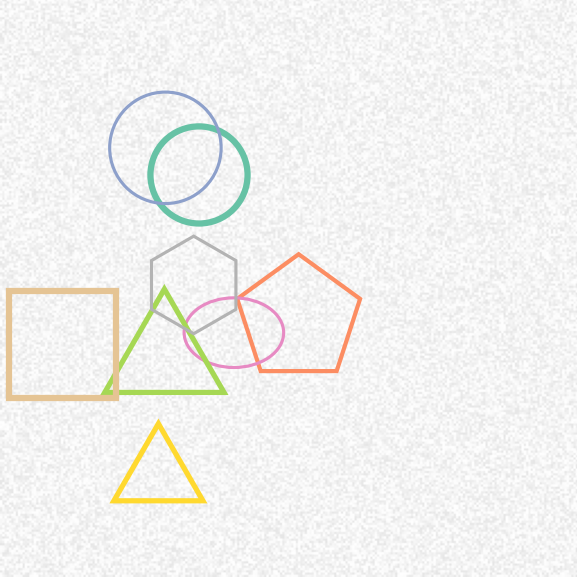[{"shape": "circle", "thickness": 3, "radius": 0.42, "center": [0.345, 0.696]}, {"shape": "pentagon", "thickness": 2, "radius": 0.56, "center": [0.517, 0.447]}, {"shape": "circle", "thickness": 1.5, "radius": 0.48, "center": [0.286, 0.743]}, {"shape": "oval", "thickness": 1.5, "radius": 0.43, "center": [0.405, 0.423]}, {"shape": "triangle", "thickness": 2.5, "radius": 0.6, "center": [0.285, 0.379]}, {"shape": "triangle", "thickness": 2.5, "radius": 0.45, "center": [0.274, 0.176]}, {"shape": "square", "thickness": 3, "radius": 0.46, "center": [0.108, 0.402]}, {"shape": "hexagon", "thickness": 1.5, "radius": 0.42, "center": [0.335, 0.506]}]